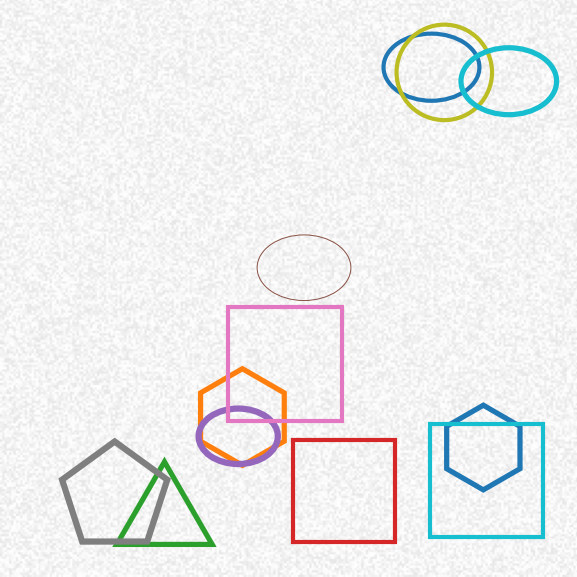[{"shape": "hexagon", "thickness": 2.5, "radius": 0.37, "center": [0.837, 0.224]}, {"shape": "oval", "thickness": 2, "radius": 0.42, "center": [0.747, 0.883]}, {"shape": "hexagon", "thickness": 2.5, "radius": 0.42, "center": [0.42, 0.277]}, {"shape": "triangle", "thickness": 2.5, "radius": 0.48, "center": [0.285, 0.104]}, {"shape": "square", "thickness": 2, "radius": 0.44, "center": [0.596, 0.149]}, {"shape": "oval", "thickness": 3, "radius": 0.34, "center": [0.413, 0.244]}, {"shape": "oval", "thickness": 0.5, "radius": 0.41, "center": [0.526, 0.536]}, {"shape": "square", "thickness": 2, "radius": 0.49, "center": [0.493, 0.369]}, {"shape": "pentagon", "thickness": 3, "radius": 0.48, "center": [0.199, 0.139]}, {"shape": "circle", "thickness": 2, "radius": 0.41, "center": [0.769, 0.874]}, {"shape": "square", "thickness": 2, "radius": 0.49, "center": [0.843, 0.167]}, {"shape": "oval", "thickness": 2.5, "radius": 0.41, "center": [0.881, 0.858]}]